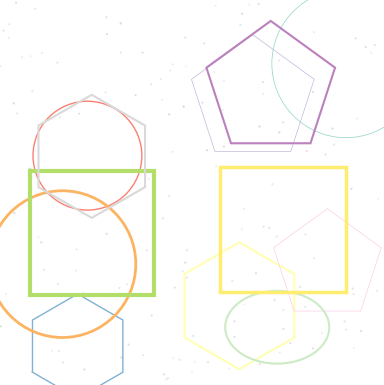[{"shape": "circle", "thickness": 0.5, "radius": 0.96, "center": [0.899, 0.835]}, {"shape": "hexagon", "thickness": 1.5, "radius": 0.82, "center": [0.622, 0.206]}, {"shape": "pentagon", "thickness": 0.5, "radius": 0.84, "center": [0.657, 0.742]}, {"shape": "circle", "thickness": 1, "radius": 0.71, "center": [0.227, 0.596]}, {"shape": "hexagon", "thickness": 1, "radius": 0.68, "center": [0.202, 0.101]}, {"shape": "circle", "thickness": 2, "radius": 0.95, "center": [0.162, 0.314]}, {"shape": "square", "thickness": 3, "radius": 0.8, "center": [0.238, 0.395]}, {"shape": "pentagon", "thickness": 0.5, "radius": 0.73, "center": [0.85, 0.311]}, {"shape": "hexagon", "thickness": 1.5, "radius": 0.8, "center": [0.238, 0.594]}, {"shape": "pentagon", "thickness": 1.5, "radius": 0.88, "center": [0.703, 0.77]}, {"shape": "oval", "thickness": 1.5, "radius": 0.68, "center": [0.72, 0.15]}, {"shape": "square", "thickness": 2.5, "radius": 0.82, "center": [0.736, 0.404]}]